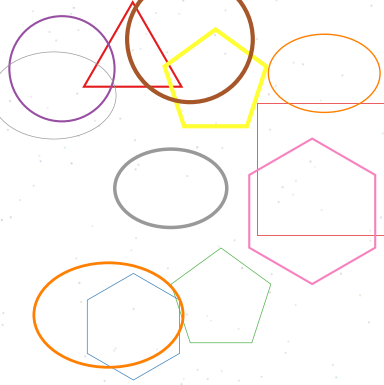[{"shape": "triangle", "thickness": 1.5, "radius": 0.73, "center": [0.345, 0.848]}, {"shape": "square", "thickness": 0.5, "radius": 0.85, "center": [0.838, 0.561]}, {"shape": "hexagon", "thickness": 0.5, "radius": 0.69, "center": [0.347, 0.151]}, {"shape": "pentagon", "thickness": 0.5, "radius": 0.68, "center": [0.574, 0.22]}, {"shape": "circle", "thickness": 1.5, "radius": 0.68, "center": [0.161, 0.821]}, {"shape": "oval", "thickness": 1, "radius": 0.73, "center": [0.842, 0.81]}, {"shape": "oval", "thickness": 2, "radius": 0.97, "center": [0.282, 0.182]}, {"shape": "pentagon", "thickness": 3, "radius": 0.7, "center": [0.56, 0.785]}, {"shape": "circle", "thickness": 3, "radius": 0.82, "center": [0.493, 0.898]}, {"shape": "hexagon", "thickness": 1.5, "radius": 0.94, "center": [0.811, 0.451]}, {"shape": "oval", "thickness": 0.5, "radius": 0.81, "center": [0.14, 0.752]}, {"shape": "oval", "thickness": 2.5, "radius": 0.73, "center": [0.444, 0.511]}]